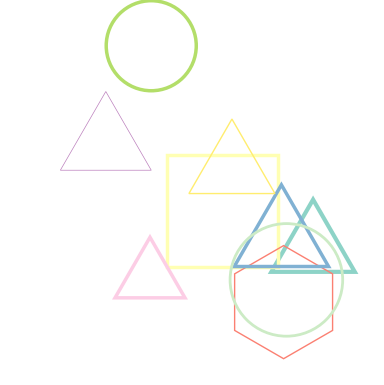[{"shape": "triangle", "thickness": 3, "radius": 0.63, "center": [0.813, 0.356]}, {"shape": "square", "thickness": 2.5, "radius": 0.72, "center": [0.579, 0.452]}, {"shape": "hexagon", "thickness": 1, "radius": 0.73, "center": [0.737, 0.215]}, {"shape": "triangle", "thickness": 2.5, "radius": 0.71, "center": [0.731, 0.378]}, {"shape": "circle", "thickness": 2.5, "radius": 0.58, "center": [0.393, 0.881]}, {"shape": "triangle", "thickness": 2.5, "radius": 0.52, "center": [0.39, 0.279]}, {"shape": "triangle", "thickness": 0.5, "radius": 0.68, "center": [0.275, 0.626]}, {"shape": "circle", "thickness": 2, "radius": 0.73, "center": [0.744, 0.273]}, {"shape": "triangle", "thickness": 1, "radius": 0.65, "center": [0.602, 0.562]}]